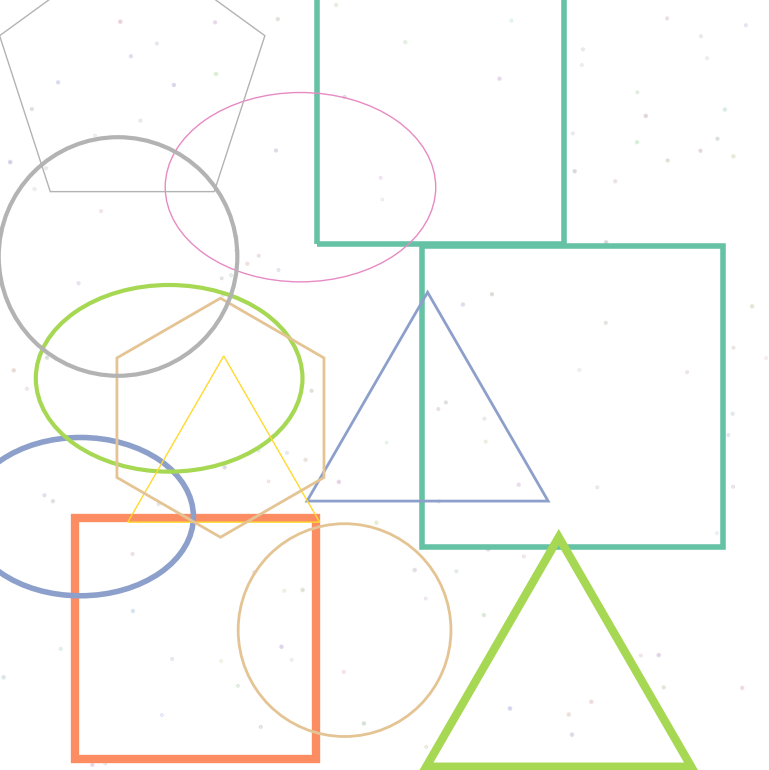[{"shape": "square", "thickness": 2, "radius": 0.8, "center": [0.572, 0.843]}, {"shape": "square", "thickness": 2, "radius": 0.98, "center": [0.744, 0.485]}, {"shape": "square", "thickness": 3, "radius": 0.78, "center": [0.254, 0.17]}, {"shape": "triangle", "thickness": 1, "radius": 0.9, "center": [0.555, 0.44]}, {"shape": "oval", "thickness": 2, "radius": 0.73, "center": [0.104, 0.329]}, {"shape": "oval", "thickness": 0.5, "radius": 0.88, "center": [0.39, 0.757]}, {"shape": "triangle", "thickness": 3, "radius": 0.99, "center": [0.726, 0.104]}, {"shape": "oval", "thickness": 1.5, "radius": 0.87, "center": [0.22, 0.509]}, {"shape": "triangle", "thickness": 0.5, "radius": 0.72, "center": [0.291, 0.394]}, {"shape": "hexagon", "thickness": 1, "radius": 0.78, "center": [0.286, 0.458]}, {"shape": "circle", "thickness": 1, "radius": 0.69, "center": [0.447, 0.182]}, {"shape": "circle", "thickness": 1.5, "radius": 0.77, "center": [0.153, 0.667]}, {"shape": "pentagon", "thickness": 0.5, "radius": 0.91, "center": [0.172, 0.898]}]